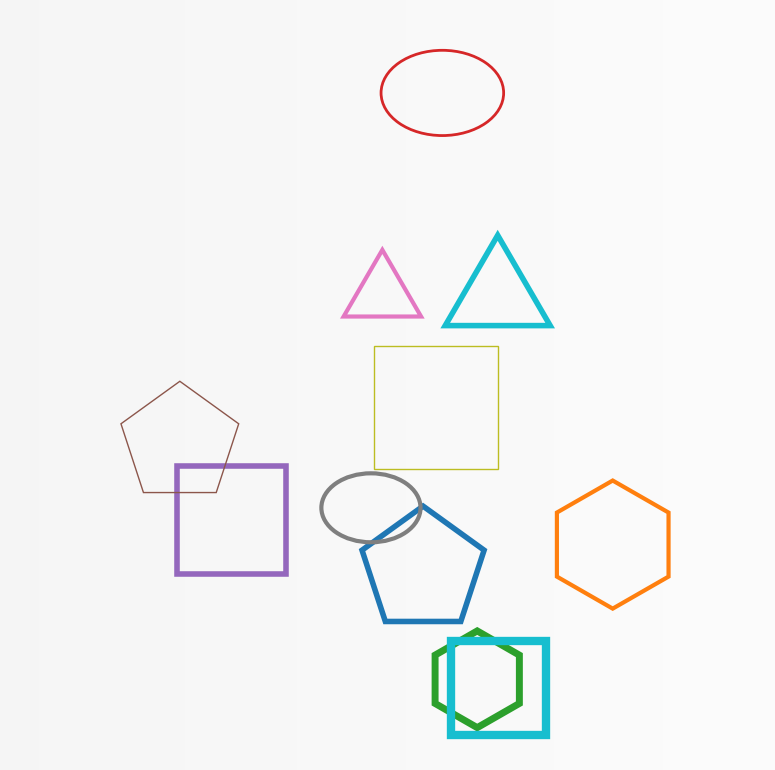[{"shape": "pentagon", "thickness": 2, "radius": 0.41, "center": [0.546, 0.26]}, {"shape": "hexagon", "thickness": 1.5, "radius": 0.42, "center": [0.791, 0.293]}, {"shape": "hexagon", "thickness": 2.5, "radius": 0.31, "center": [0.616, 0.118]}, {"shape": "oval", "thickness": 1, "radius": 0.4, "center": [0.571, 0.879]}, {"shape": "square", "thickness": 2, "radius": 0.35, "center": [0.298, 0.325]}, {"shape": "pentagon", "thickness": 0.5, "radius": 0.4, "center": [0.232, 0.425]}, {"shape": "triangle", "thickness": 1.5, "radius": 0.29, "center": [0.493, 0.618]}, {"shape": "oval", "thickness": 1.5, "radius": 0.32, "center": [0.479, 0.341]}, {"shape": "square", "thickness": 0.5, "radius": 0.4, "center": [0.563, 0.47]}, {"shape": "square", "thickness": 3, "radius": 0.31, "center": [0.643, 0.106]}, {"shape": "triangle", "thickness": 2, "radius": 0.39, "center": [0.642, 0.616]}]